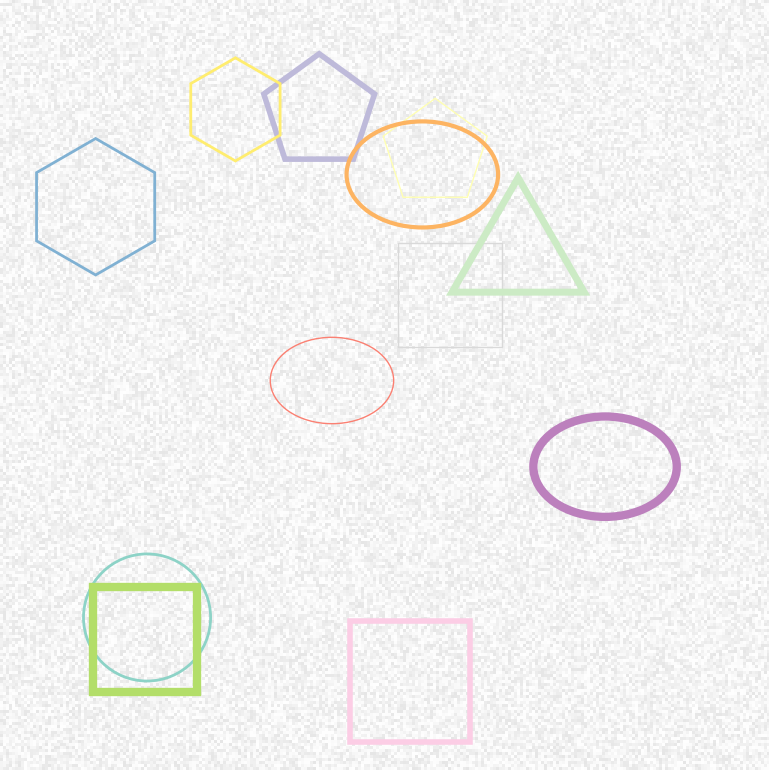[{"shape": "circle", "thickness": 1, "radius": 0.41, "center": [0.191, 0.198]}, {"shape": "pentagon", "thickness": 0.5, "radius": 0.35, "center": [0.565, 0.801]}, {"shape": "pentagon", "thickness": 2, "radius": 0.38, "center": [0.415, 0.855]}, {"shape": "oval", "thickness": 0.5, "radius": 0.4, "center": [0.431, 0.506]}, {"shape": "hexagon", "thickness": 1, "radius": 0.44, "center": [0.124, 0.732]}, {"shape": "oval", "thickness": 1.5, "radius": 0.49, "center": [0.549, 0.773]}, {"shape": "square", "thickness": 3, "radius": 0.34, "center": [0.188, 0.169]}, {"shape": "square", "thickness": 2, "radius": 0.39, "center": [0.533, 0.115]}, {"shape": "square", "thickness": 0.5, "radius": 0.34, "center": [0.585, 0.617]}, {"shape": "oval", "thickness": 3, "radius": 0.47, "center": [0.786, 0.394]}, {"shape": "triangle", "thickness": 2.5, "radius": 0.5, "center": [0.673, 0.67]}, {"shape": "hexagon", "thickness": 1, "radius": 0.33, "center": [0.306, 0.858]}]